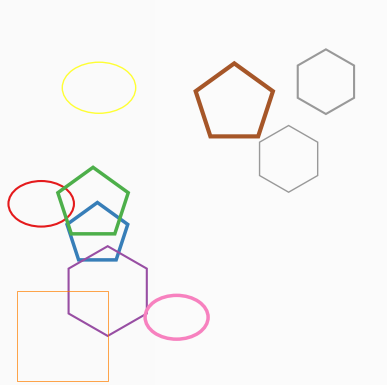[{"shape": "oval", "thickness": 1.5, "radius": 0.42, "center": [0.106, 0.471]}, {"shape": "pentagon", "thickness": 2.5, "radius": 0.41, "center": [0.251, 0.392]}, {"shape": "pentagon", "thickness": 2.5, "radius": 0.48, "center": [0.24, 0.47]}, {"shape": "hexagon", "thickness": 1.5, "radius": 0.58, "center": [0.278, 0.244]}, {"shape": "square", "thickness": 0.5, "radius": 0.58, "center": [0.161, 0.127]}, {"shape": "oval", "thickness": 1, "radius": 0.47, "center": [0.255, 0.772]}, {"shape": "pentagon", "thickness": 3, "radius": 0.52, "center": [0.605, 0.731]}, {"shape": "oval", "thickness": 2.5, "radius": 0.41, "center": [0.456, 0.176]}, {"shape": "hexagon", "thickness": 1.5, "radius": 0.42, "center": [0.841, 0.788]}, {"shape": "hexagon", "thickness": 1, "radius": 0.43, "center": [0.745, 0.587]}]